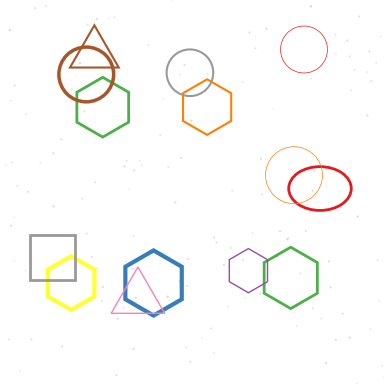[{"shape": "circle", "thickness": 0.5, "radius": 0.3, "center": [0.79, 0.871]}, {"shape": "oval", "thickness": 2, "radius": 0.41, "center": [0.831, 0.51]}, {"shape": "hexagon", "thickness": 3, "radius": 0.42, "center": [0.399, 0.265]}, {"shape": "hexagon", "thickness": 2, "radius": 0.39, "center": [0.267, 0.722]}, {"shape": "hexagon", "thickness": 2, "radius": 0.4, "center": [0.755, 0.278]}, {"shape": "hexagon", "thickness": 1, "radius": 0.29, "center": [0.645, 0.297]}, {"shape": "circle", "thickness": 0.5, "radius": 0.37, "center": [0.764, 0.545]}, {"shape": "hexagon", "thickness": 1.5, "radius": 0.36, "center": [0.538, 0.722]}, {"shape": "hexagon", "thickness": 3, "radius": 0.35, "center": [0.185, 0.265]}, {"shape": "circle", "thickness": 2.5, "radius": 0.36, "center": [0.224, 0.807]}, {"shape": "triangle", "thickness": 1.5, "radius": 0.37, "center": [0.245, 0.861]}, {"shape": "triangle", "thickness": 1, "radius": 0.4, "center": [0.358, 0.226]}, {"shape": "circle", "thickness": 1.5, "radius": 0.3, "center": [0.493, 0.811]}, {"shape": "square", "thickness": 2, "radius": 0.29, "center": [0.137, 0.331]}]